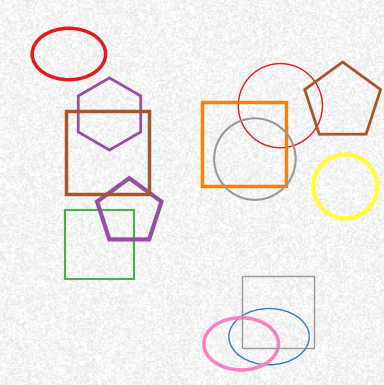[{"shape": "oval", "thickness": 2.5, "radius": 0.48, "center": [0.179, 0.86]}, {"shape": "circle", "thickness": 1, "radius": 0.55, "center": [0.728, 0.726]}, {"shape": "oval", "thickness": 1, "radius": 0.52, "center": [0.699, 0.126]}, {"shape": "square", "thickness": 1.5, "radius": 0.45, "center": [0.258, 0.365]}, {"shape": "pentagon", "thickness": 3, "radius": 0.44, "center": [0.336, 0.449]}, {"shape": "hexagon", "thickness": 2, "radius": 0.47, "center": [0.284, 0.704]}, {"shape": "square", "thickness": 2.5, "radius": 0.54, "center": [0.633, 0.626]}, {"shape": "circle", "thickness": 3, "radius": 0.42, "center": [0.897, 0.516]}, {"shape": "pentagon", "thickness": 2, "radius": 0.52, "center": [0.89, 0.735]}, {"shape": "square", "thickness": 2.5, "radius": 0.54, "center": [0.279, 0.603]}, {"shape": "oval", "thickness": 2.5, "radius": 0.48, "center": [0.626, 0.107]}, {"shape": "square", "thickness": 1, "radius": 0.47, "center": [0.721, 0.19]}, {"shape": "circle", "thickness": 1.5, "radius": 0.53, "center": [0.662, 0.587]}]